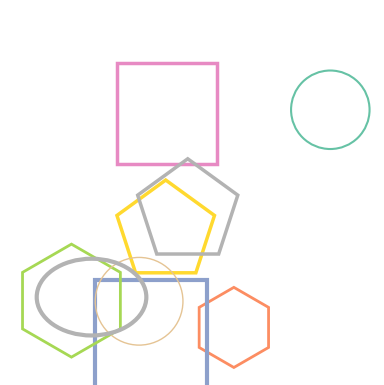[{"shape": "circle", "thickness": 1.5, "radius": 0.51, "center": [0.858, 0.715]}, {"shape": "hexagon", "thickness": 2, "radius": 0.52, "center": [0.607, 0.15]}, {"shape": "square", "thickness": 3, "radius": 0.73, "center": [0.392, 0.128]}, {"shape": "square", "thickness": 2.5, "radius": 0.65, "center": [0.434, 0.705]}, {"shape": "hexagon", "thickness": 2, "radius": 0.73, "center": [0.186, 0.219]}, {"shape": "pentagon", "thickness": 2.5, "radius": 0.67, "center": [0.43, 0.399]}, {"shape": "circle", "thickness": 1, "radius": 0.57, "center": [0.361, 0.217]}, {"shape": "oval", "thickness": 3, "radius": 0.71, "center": [0.238, 0.228]}, {"shape": "pentagon", "thickness": 2.5, "radius": 0.68, "center": [0.488, 0.451]}]